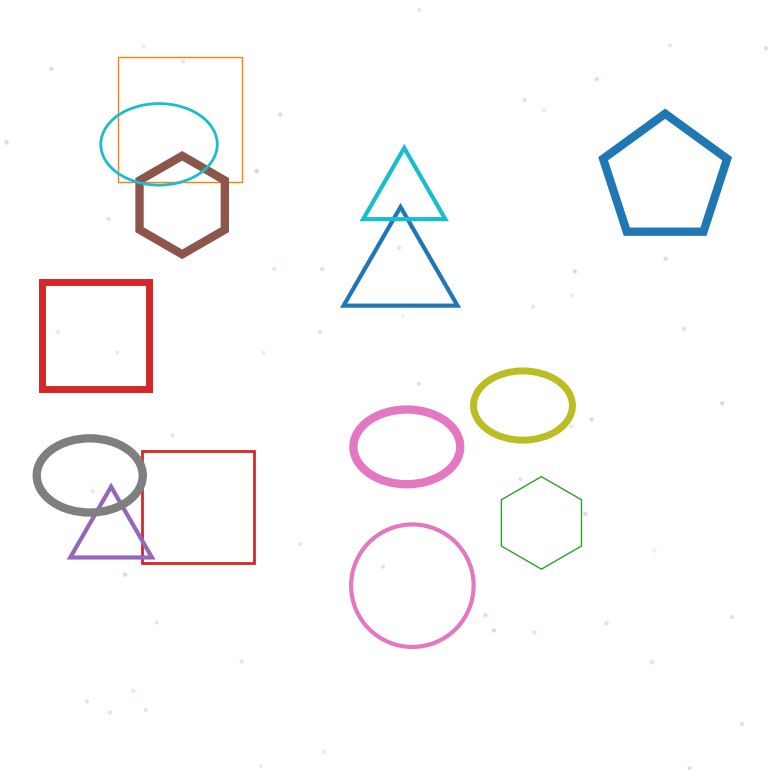[{"shape": "pentagon", "thickness": 3, "radius": 0.42, "center": [0.864, 0.768]}, {"shape": "triangle", "thickness": 1.5, "radius": 0.43, "center": [0.52, 0.646]}, {"shape": "square", "thickness": 0.5, "radius": 0.41, "center": [0.234, 0.845]}, {"shape": "hexagon", "thickness": 0.5, "radius": 0.3, "center": [0.703, 0.321]}, {"shape": "square", "thickness": 2.5, "radius": 0.35, "center": [0.124, 0.565]}, {"shape": "square", "thickness": 1, "radius": 0.36, "center": [0.257, 0.342]}, {"shape": "triangle", "thickness": 1.5, "radius": 0.31, "center": [0.144, 0.307]}, {"shape": "hexagon", "thickness": 3, "radius": 0.32, "center": [0.237, 0.734]}, {"shape": "oval", "thickness": 3, "radius": 0.35, "center": [0.528, 0.42]}, {"shape": "circle", "thickness": 1.5, "radius": 0.4, "center": [0.536, 0.239]}, {"shape": "oval", "thickness": 3, "radius": 0.34, "center": [0.117, 0.383]}, {"shape": "oval", "thickness": 2.5, "radius": 0.32, "center": [0.679, 0.473]}, {"shape": "oval", "thickness": 1, "radius": 0.38, "center": [0.207, 0.813]}, {"shape": "triangle", "thickness": 1.5, "radius": 0.31, "center": [0.525, 0.746]}]